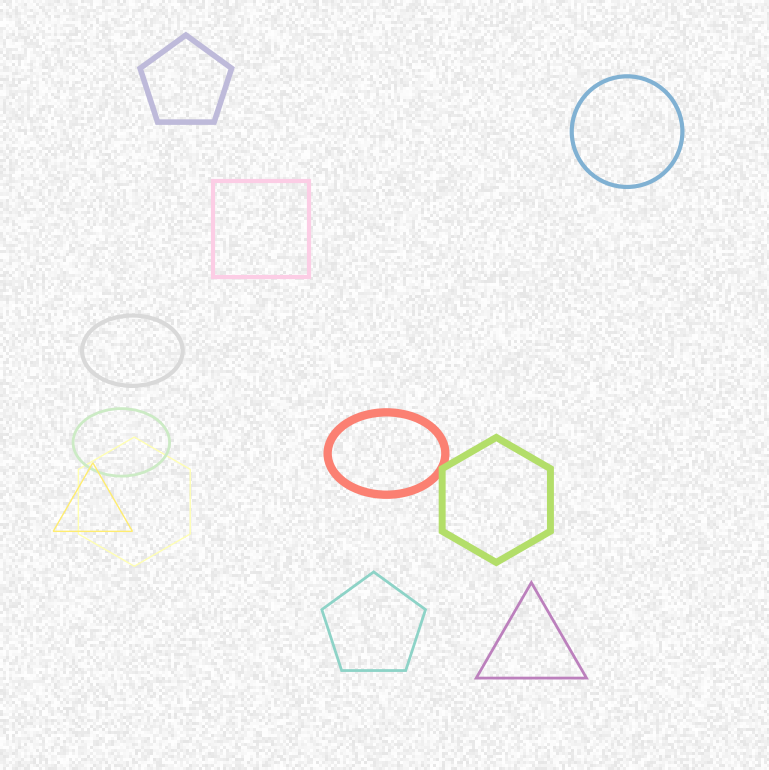[{"shape": "pentagon", "thickness": 1, "radius": 0.35, "center": [0.485, 0.186]}, {"shape": "hexagon", "thickness": 0.5, "radius": 0.42, "center": [0.174, 0.348]}, {"shape": "pentagon", "thickness": 2, "radius": 0.31, "center": [0.241, 0.892]}, {"shape": "oval", "thickness": 3, "radius": 0.38, "center": [0.502, 0.411]}, {"shape": "circle", "thickness": 1.5, "radius": 0.36, "center": [0.814, 0.829]}, {"shape": "hexagon", "thickness": 2.5, "radius": 0.41, "center": [0.645, 0.351]}, {"shape": "square", "thickness": 1.5, "radius": 0.31, "center": [0.339, 0.703]}, {"shape": "oval", "thickness": 1.5, "radius": 0.33, "center": [0.172, 0.545]}, {"shape": "triangle", "thickness": 1, "radius": 0.41, "center": [0.69, 0.161]}, {"shape": "oval", "thickness": 1, "radius": 0.31, "center": [0.158, 0.425]}, {"shape": "triangle", "thickness": 0.5, "radius": 0.3, "center": [0.121, 0.34]}]